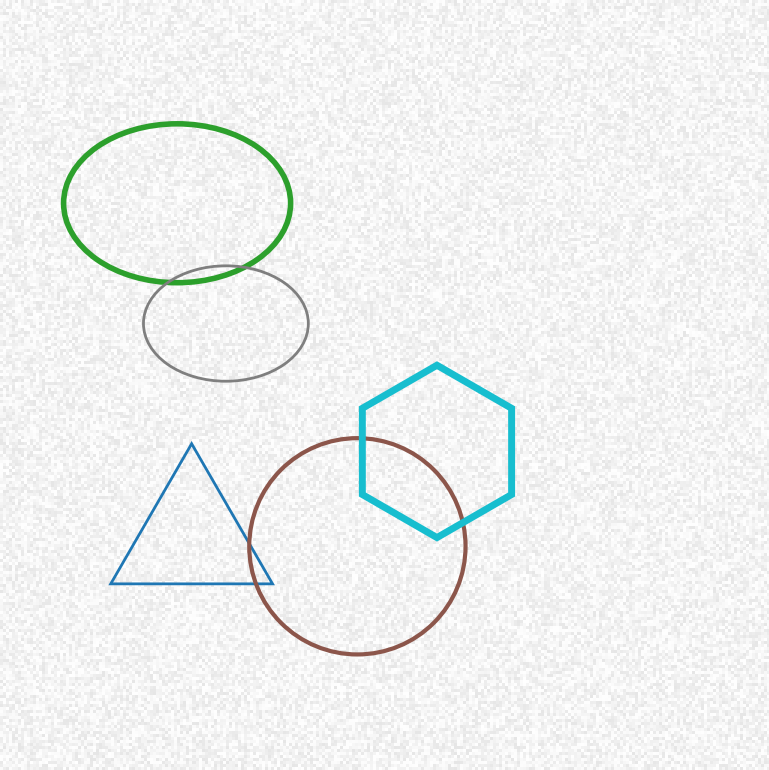[{"shape": "triangle", "thickness": 1, "radius": 0.61, "center": [0.249, 0.302]}, {"shape": "oval", "thickness": 2, "radius": 0.74, "center": [0.23, 0.736]}, {"shape": "circle", "thickness": 1.5, "radius": 0.7, "center": [0.464, 0.291]}, {"shape": "oval", "thickness": 1, "radius": 0.54, "center": [0.293, 0.58]}, {"shape": "hexagon", "thickness": 2.5, "radius": 0.56, "center": [0.567, 0.414]}]